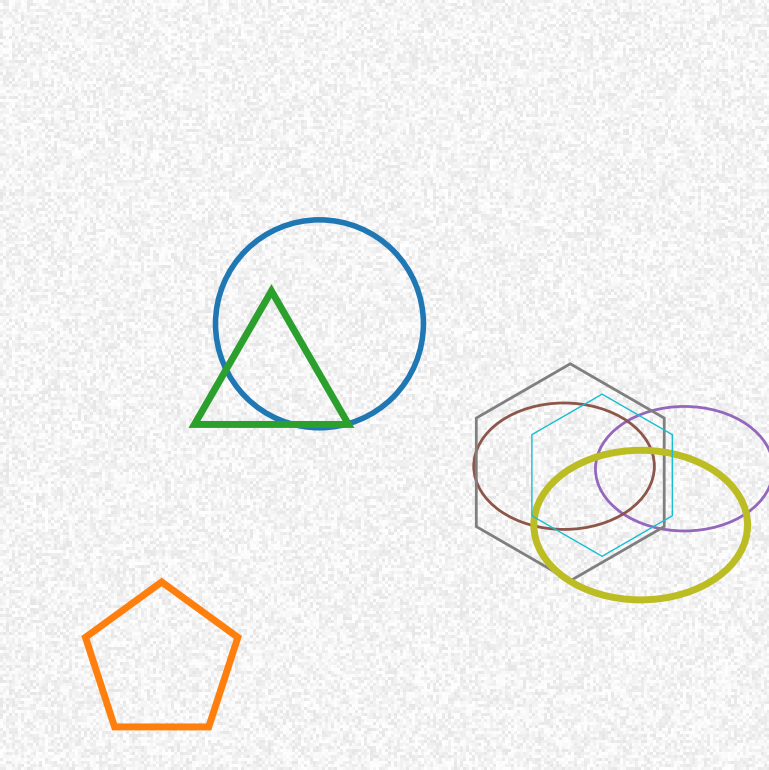[{"shape": "circle", "thickness": 2, "radius": 0.68, "center": [0.415, 0.579]}, {"shape": "pentagon", "thickness": 2.5, "radius": 0.52, "center": [0.21, 0.14]}, {"shape": "triangle", "thickness": 2.5, "radius": 0.58, "center": [0.353, 0.507]}, {"shape": "oval", "thickness": 1, "radius": 0.58, "center": [0.889, 0.391]}, {"shape": "oval", "thickness": 1, "radius": 0.59, "center": [0.733, 0.395]}, {"shape": "hexagon", "thickness": 1, "radius": 0.7, "center": [0.741, 0.387]}, {"shape": "oval", "thickness": 2.5, "radius": 0.69, "center": [0.832, 0.318]}, {"shape": "hexagon", "thickness": 0.5, "radius": 0.53, "center": [0.782, 0.383]}]